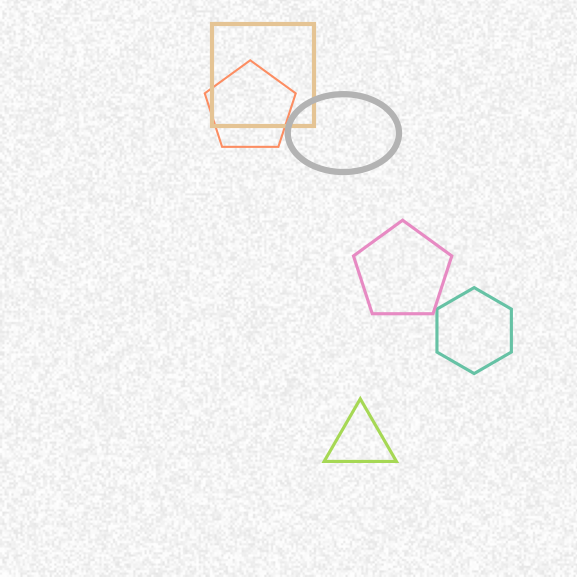[{"shape": "hexagon", "thickness": 1.5, "radius": 0.37, "center": [0.821, 0.427]}, {"shape": "pentagon", "thickness": 1, "radius": 0.41, "center": [0.433, 0.812]}, {"shape": "pentagon", "thickness": 1.5, "radius": 0.45, "center": [0.697, 0.528]}, {"shape": "triangle", "thickness": 1.5, "radius": 0.36, "center": [0.624, 0.236]}, {"shape": "square", "thickness": 2, "radius": 0.44, "center": [0.455, 0.869]}, {"shape": "oval", "thickness": 3, "radius": 0.48, "center": [0.595, 0.769]}]